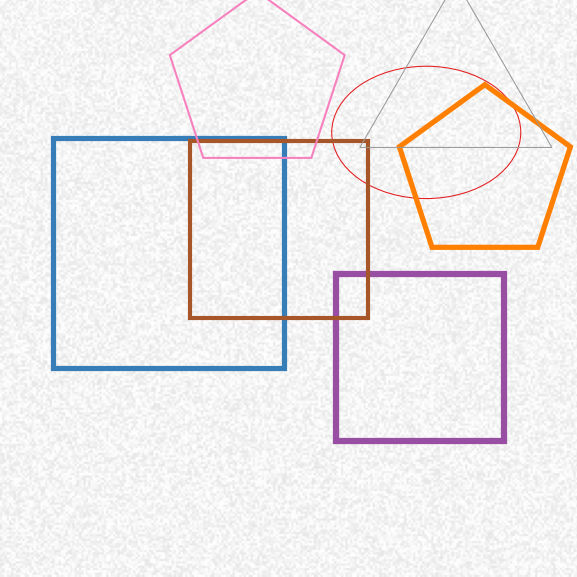[{"shape": "oval", "thickness": 0.5, "radius": 0.82, "center": [0.738, 0.77]}, {"shape": "square", "thickness": 2.5, "radius": 1.0, "center": [0.292, 0.561]}, {"shape": "square", "thickness": 3, "radius": 0.73, "center": [0.727, 0.38]}, {"shape": "pentagon", "thickness": 2.5, "radius": 0.78, "center": [0.84, 0.697]}, {"shape": "square", "thickness": 2, "radius": 0.77, "center": [0.483, 0.601]}, {"shape": "pentagon", "thickness": 1, "radius": 0.8, "center": [0.445, 0.854]}, {"shape": "triangle", "thickness": 0.5, "radius": 0.96, "center": [0.789, 0.84]}]